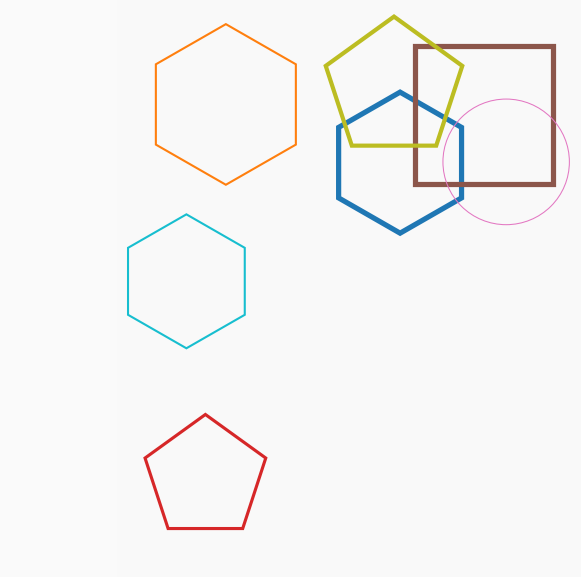[{"shape": "hexagon", "thickness": 2.5, "radius": 0.61, "center": [0.688, 0.717]}, {"shape": "hexagon", "thickness": 1, "radius": 0.7, "center": [0.389, 0.818]}, {"shape": "pentagon", "thickness": 1.5, "radius": 0.55, "center": [0.353, 0.172]}, {"shape": "square", "thickness": 2.5, "radius": 0.59, "center": [0.832, 0.8]}, {"shape": "circle", "thickness": 0.5, "radius": 0.54, "center": [0.871, 0.719]}, {"shape": "pentagon", "thickness": 2, "radius": 0.62, "center": [0.678, 0.847]}, {"shape": "hexagon", "thickness": 1, "radius": 0.58, "center": [0.321, 0.512]}]